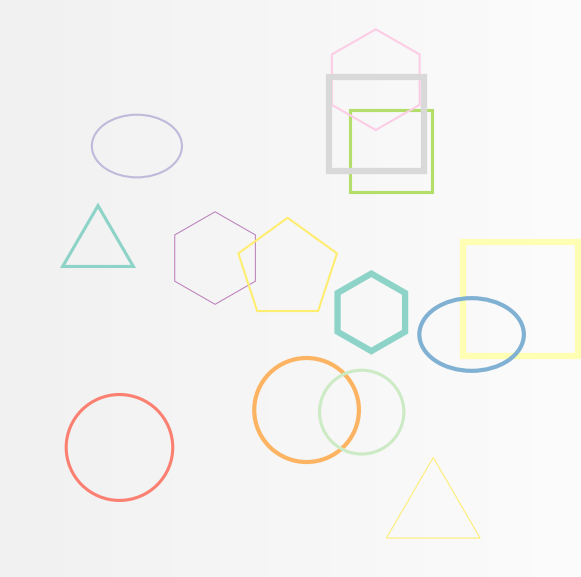[{"shape": "triangle", "thickness": 1.5, "radius": 0.35, "center": [0.169, 0.573]}, {"shape": "hexagon", "thickness": 3, "radius": 0.34, "center": [0.639, 0.458]}, {"shape": "square", "thickness": 3, "radius": 0.49, "center": [0.895, 0.481]}, {"shape": "oval", "thickness": 1, "radius": 0.39, "center": [0.236, 0.746]}, {"shape": "circle", "thickness": 1.5, "radius": 0.46, "center": [0.206, 0.224]}, {"shape": "oval", "thickness": 2, "radius": 0.45, "center": [0.811, 0.42]}, {"shape": "circle", "thickness": 2, "radius": 0.45, "center": [0.527, 0.289]}, {"shape": "square", "thickness": 1.5, "radius": 0.35, "center": [0.673, 0.738]}, {"shape": "hexagon", "thickness": 1, "radius": 0.44, "center": [0.646, 0.861]}, {"shape": "square", "thickness": 3, "radius": 0.41, "center": [0.648, 0.784]}, {"shape": "hexagon", "thickness": 0.5, "radius": 0.4, "center": [0.37, 0.552]}, {"shape": "circle", "thickness": 1.5, "radius": 0.36, "center": [0.622, 0.286]}, {"shape": "pentagon", "thickness": 1, "radius": 0.45, "center": [0.495, 0.533]}, {"shape": "triangle", "thickness": 0.5, "radius": 0.47, "center": [0.745, 0.114]}]